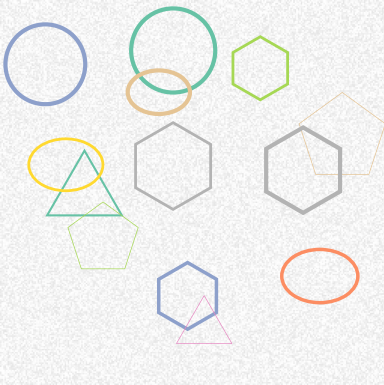[{"shape": "triangle", "thickness": 1.5, "radius": 0.56, "center": [0.219, 0.497]}, {"shape": "circle", "thickness": 3, "radius": 0.55, "center": [0.45, 0.869]}, {"shape": "oval", "thickness": 2.5, "radius": 0.49, "center": [0.831, 0.283]}, {"shape": "circle", "thickness": 3, "radius": 0.52, "center": [0.118, 0.833]}, {"shape": "hexagon", "thickness": 2.5, "radius": 0.43, "center": [0.487, 0.231]}, {"shape": "triangle", "thickness": 0.5, "radius": 0.42, "center": [0.53, 0.149]}, {"shape": "pentagon", "thickness": 0.5, "radius": 0.48, "center": [0.268, 0.379]}, {"shape": "hexagon", "thickness": 2, "radius": 0.41, "center": [0.676, 0.823]}, {"shape": "oval", "thickness": 2, "radius": 0.48, "center": [0.171, 0.572]}, {"shape": "pentagon", "thickness": 0.5, "radius": 0.59, "center": [0.889, 0.642]}, {"shape": "oval", "thickness": 3, "radius": 0.4, "center": [0.413, 0.761]}, {"shape": "hexagon", "thickness": 2, "radius": 0.56, "center": [0.45, 0.569]}, {"shape": "hexagon", "thickness": 3, "radius": 0.55, "center": [0.787, 0.558]}]